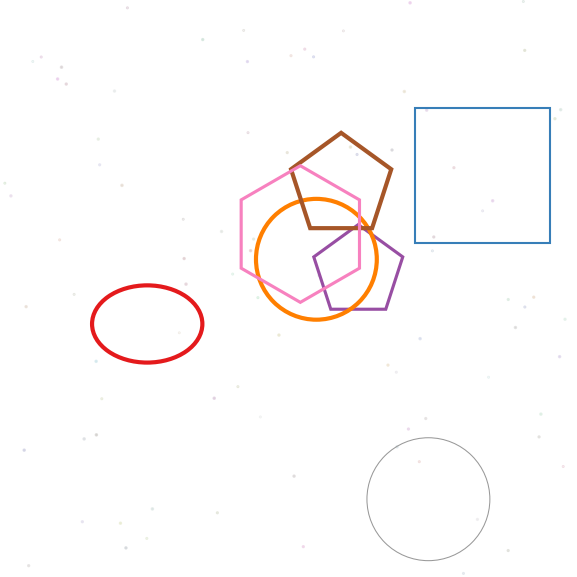[{"shape": "oval", "thickness": 2, "radius": 0.48, "center": [0.255, 0.438]}, {"shape": "square", "thickness": 1, "radius": 0.58, "center": [0.835, 0.695]}, {"shape": "pentagon", "thickness": 1.5, "radius": 0.4, "center": [0.62, 0.529]}, {"shape": "circle", "thickness": 2, "radius": 0.52, "center": [0.548, 0.55]}, {"shape": "pentagon", "thickness": 2, "radius": 0.46, "center": [0.591, 0.678]}, {"shape": "hexagon", "thickness": 1.5, "radius": 0.59, "center": [0.52, 0.594]}, {"shape": "circle", "thickness": 0.5, "radius": 0.53, "center": [0.742, 0.135]}]